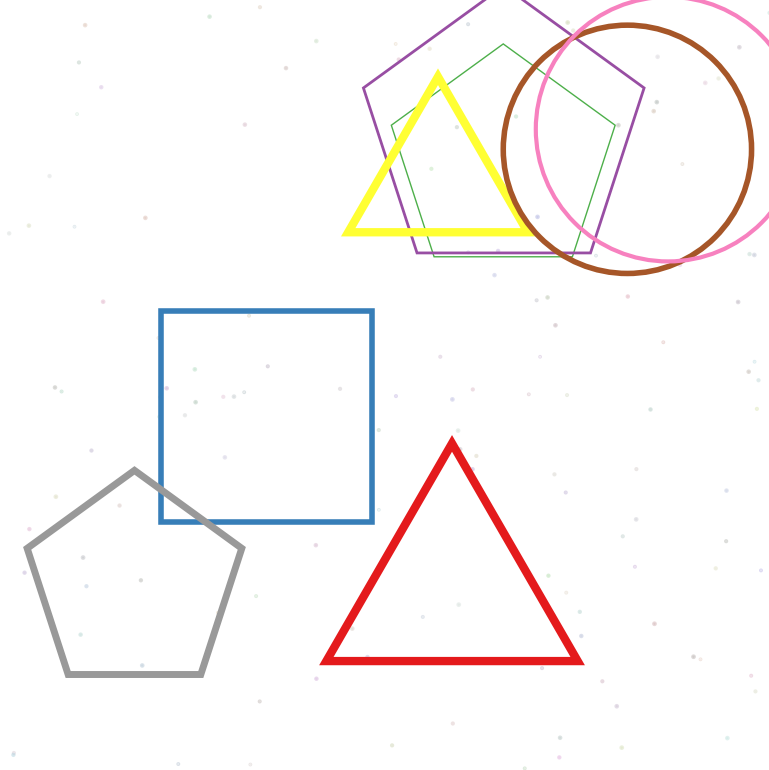[{"shape": "triangle", "thickness": 3, "radius": 0.94, "center": [0.587, 0.236]}, {"shape": "square", "thickness": 2, "radius": 0.68, "center": [0.346, 0.46]}, {"shape": "pentagon", "thickness": 0.5, "radius": 0.76, "center": [0.654, 0.79]}, {"shape": "pentagon", "thickness": 1, "radius": 0.96, "center": [0.654, 0.827]}, {"shape": "triangle", "thickness": 3, "radius": 0.67, "center": [0.569, 0.766]}, {"shape": "circle", "thickness": 2, "radius": 0.81, "center": [0.815, 0.806]}, {"shape": "circle", "thickness": 1.5, "radius": 0.86, "center": [0.868, 0.832]}, {"shape": "pentagon", "thickness": 2.5, "radius": 0.73, "center": [0.175, 0.243]}]